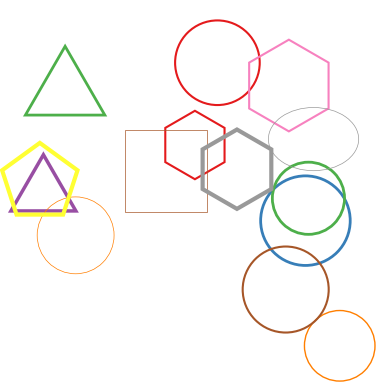[{"shape": "circle", "thickness": 1.5, "radius": 0.55, "center": [0.565, 0.837]}, {"shape": "hexagon", "thickness": 1.5, "radius": 0.44, "center": [0.506, 0.623]}, {"shape": "circle", "thickness": 2, "radius": 0.58, "center": [0.793, 0.427]}, {"shape": "triangle", "thickness": 2, "radius": 0.6, "center": [0.169, 0.761]}, {"shape": "circle", "thickness": 2, "radius": 0.47, "center": [0.801, 0.485]}, {"shape": "triangle", "thickness": 2.5, "radius": 0.49, "center": [0.113, 0.501]}, {"shape": "circle", "thickness": 0.5, "radius": 0.5, "center": [0.196, 0.389]}, {"shape": "circle", "thickness": 1, "radius": 0.46, "center": [0.882, 0.102]}, {"shape": "pentagon", "thickness": 3, "radius": 0.51, "center": [0.103, 0.526]}, {"shape": "circle", "thickness": 1.5, "radius": 0.56, "center": [0.742, 0.248]}, {"shape": "square", "thickness": 0.5, "radius": 0.53, "center": [0.431, 0.557]}, {"shape": "hexagon", "thickness": 1.5, "radius": 0.6, "center": [0.75, 0.778]}, {"shape": "hexagon", "thickness": 3, "radius": 0.52, "center": [0.615, 0.561]}, {"shape": "oval", "thickness": 0.5, "radius": 0.59, "center": [0.814, 0.639]}]